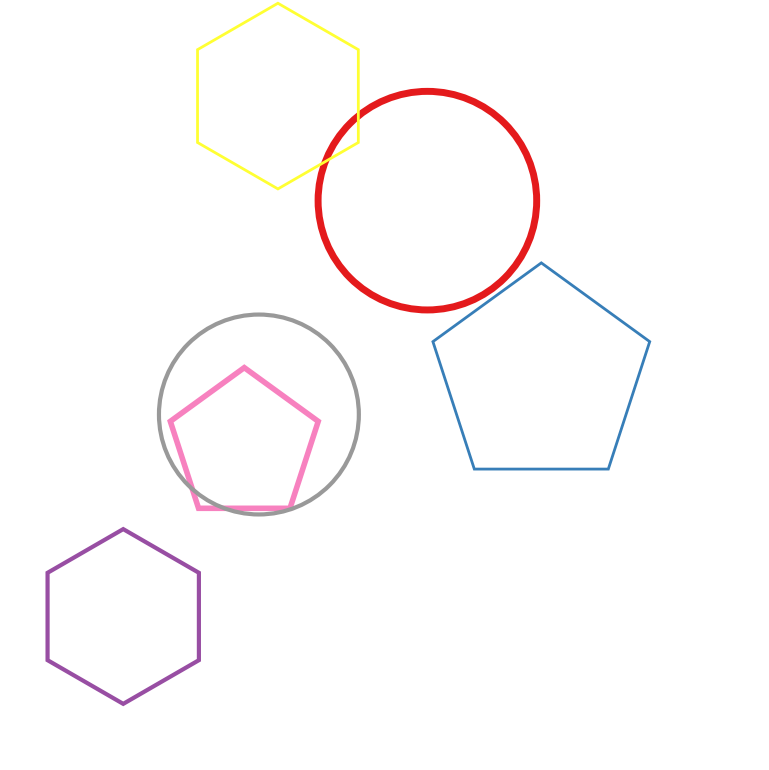[{"shape": "circle", "thickness": 2.5, "radius": 0.71, "center": [0.555, 0.739]}, {"shape": "pentagon", "thickness": 1, "radius": 0.74, "center": [0.703, 0.511]}, {"shape": "hexagon", "thickness": 1.5, "radius": 0.57, "center": [0.16, 0.199]}, {"shape": "hexagon", "thickness": 1, "radius": 0.6, "center": [0.361, 0.875]}, {"shape": "pentagon", "thickness": 2, "radius": 0.5, "center": [0.317, 0.422]}, {"shape": "circle", "thickness": 1.5, "radius": 0.65, "center": [0.336, 0.462]}]